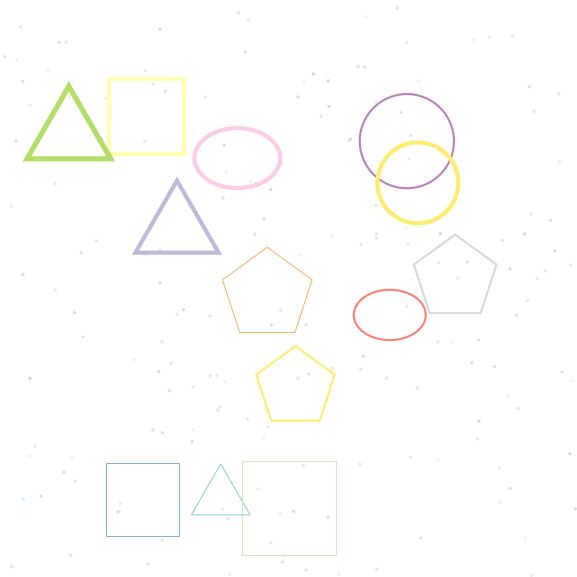[{"shape": "triangle", "thickness": 0.5, "radius": 0.29, "center": [0.382, 0.137]}, {"shape": "square", "thickness": 2, "radius": 0.32, "center": [0.254, 0.797]}, {"shape": "triangle", "thickness": 2, "radius": 0.42, "center": [0.306, 0.603]}, {"shape": "oval", "thickness": 1, "radius": 0.31, "center": [0.675, 0.454]}, {"shape": "square", "thickness": 0.5, "radius": 0.32, "center": [0.247, 0.134]}, {"shape": "pentagon", "thickness": 0.5, "radius": 0.41, "center": [0.463, 0.489]}, {"shape": "triangle", "thickness": 2.5, "radius": 0.42, "center": [0.119, 0.766]}, {"shape": "oval", "thickness": 2, "radius": 0.37, "center": [0.411, 0.725]}, {"shape": "pentagon", "thickness": 1, "radius": 0.38, "center": [0.788, 0.518]}, {"shape": "circle", "thickness": 1, "radius": 0.41, "center": [0.705, 0.755]}, {"shape": "square", "thickness": 0.5, "radius": 0.41, "center": [0.501, 0.119]}, {"shape": "pentagon", "thickness": 1, "radius": 0.36, "center": [0.512, 0.328]}, {"shape": "circle", "thickness": 2, "radius": 0.35, "center": [0.724, 0.682]}]